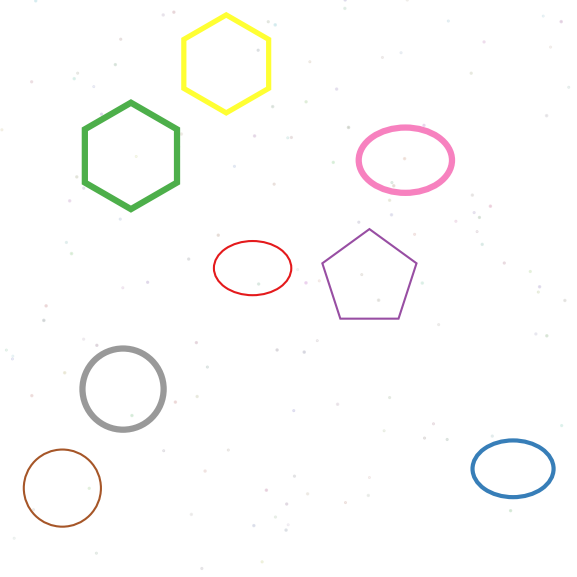[{"shape": "oval", "thickness": 1, "radius": 0.34, "center": [0.437, 0.535]}, {"shape": "oval", "thickness": 2, "radius": 0.35, "center": [0.888, 0.187]}, {"shape": "hexagon", "thickness": 3, "radius": 0.46, "center": [0.227, 0.729]}, {"shape": "pentagon", "thickness": 1, "radius": 0.43, "center": [0.64, 0.517]}, {"shape": "hexagon", "thickness": 2.5, "radius": 0.42, "center": [0.392, 0.888]}, {"shape": "circle", "thickness": 1, "radius": 0.33, "center": [0.108, 0.154]}, {"shape": "oval", "thickness": 3, "radius": 0.4, "center": [0.702, 0.722]}, {"shape": "circle", "thickness": 3, "radius": 0.35, "center": [0.213, 0.325]}]